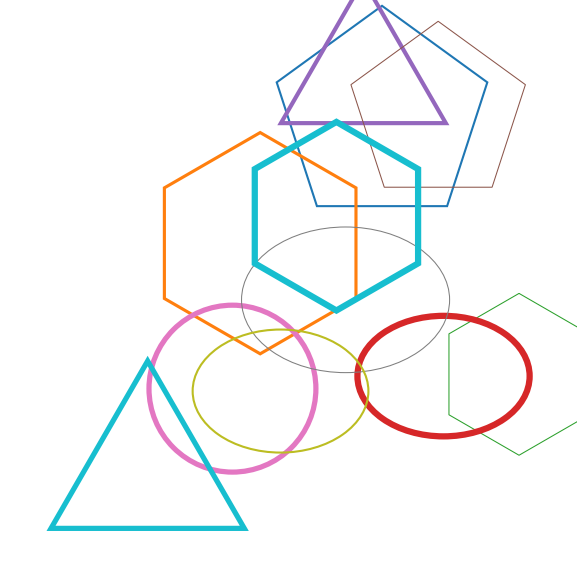[{"shape": "pentagon", "thickness": 1, "radius": 0.96, "center": [0.661, 0.797]}, {"shape": "hexagon", "thickness": 1.5, "radius": 0.96, "center": [0.451, 0.578]}, {"shape": "hexagon", "thickness": 0.5, "radius": 0.7, "center": [0.899, 0.351]}, {"shape": "oval", "thickness": 3, "radius": 0.75, "center": [0.768, 0.348]}, {"shape": "triangle", "thickness": 2, "radius": 0.82, "center": [0.629, 0.868]}, {"shape": "pentagon", "thickness": 0.5, "radius": 0.79, "center": [0.759, 0.803]}, {"shape": "circle", "thickness": 2.5, "radius": 0.72, "center": [0.402, 0.326]}, {"shape": "oval", "thickness": 0.5, "radius": 0.9, "center": [0.598, 0.48]}, {"shape": "oval", "thickness": 1, "radius": 0.76, "center": [0.486, 0.322]}, {"shape": "triangle", "thickness": 2.5, "radius": 0.97, "center": [0.256, 0.181]}, {"shape": "hexagon", "thickness": 3, "radius": 0.82, "center": [0.583, 0.625]}]